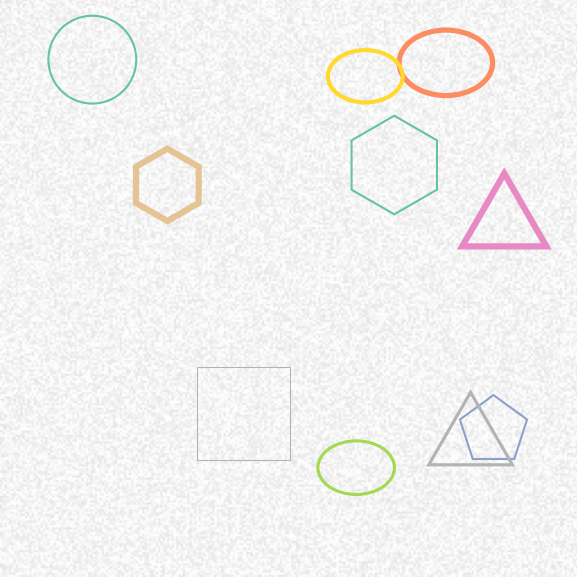[{"shape": "circle", "thickness": 1, "radius": 0.38, "center": [0.16, 0.896]}, {"shape": "hexagon", "thickness": 1, "radius": 0.43, "center": [0.683, 0.713]}, {"shape": "oval", "thickness": 2.5, "radius": 0.4, "center": [0.772, 0.89]}, {"shape": "pentagon", "thickness": 1, "radius": 0.31, "center": [0.855, 0.254]}, {"shape": "triangle", "thickness": 3, "radius": 0.42, "center": [0.873, 0.615]}, {"shape": "oval", "thickness": 1.5, "radius": 0.33, "center": [0.617, 0.189]}, {"shape": "oval", "thickness": 2, "radius": 0.32, "center": [0.633, 0.867]}, {"shape": "hexagon", "thickness": 3, "radius": 0.31, "center": [0.29, 0.679]}, {"shape": "square", "thickness": 0.5, "radius": 0.4, "center": [0.421, 0.283]}, {"shape": "triangle", "thickness": 1.5, "radius": 0.42, "center": [0.815, 0.236]}]